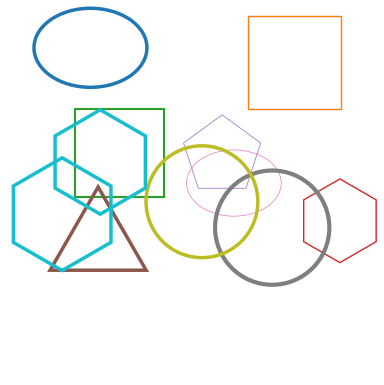[{"shape": "oval", "thickness": 2.5, "radius": 0.73, "center": [0.235, 0.876]}, {"shape": "square", "thickness": 1, "radius": 0.6, "center": [0.764, 0.837]}, {"shape": "square", "thickness": 1.5, "radius": 0.57, "center": [0.31, 0.603]}, {"shape": "hexagon", "thickness": 1, "radius": 0.54, "center": [0.883, 0.427]}, {"shape": "pentagon", "thickness": 0.5, "radius": 0.53, "center": [0.577, 0.596]}, {"shape": "triangle", "thickness": 2.5, "radius": 0.72, "center": [0.255, 0.37]}, {"shape": "oval", "thickness": 0.5, "radius": 0.61, "center": [0.608, 0.525]}, {"shape": "circle", "thickness": 3, "radius": 0.74, "center": [0.707, 0.409]}, {"shape": "circle", "thickness": 2.5, "radius": 0.73, "center": [0.525, 0.476]}, {"shape": "hexagon", "thickness": 2.5, "radius": 0.68, "center": [0.26, 0.579]}, {"shape": "hexagon", "thickness": 2.5, "radius": 0.73, "center": [0.161, 0.444]}]